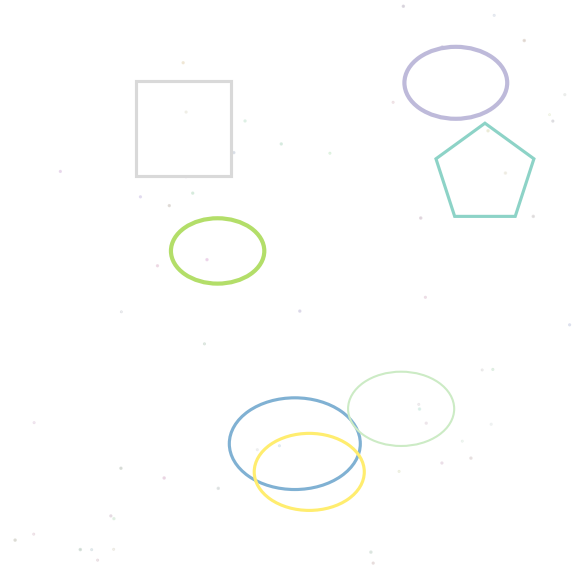[{"shape": "pentagon", "thickness": 1.5, "radius": 0.45, "center": [0.84, 0.697]}, {"shape": "oval", "thickness": 2, "radius": 0.45, "center": [0.789, 0.856]}, {"shape": "oval", "thickness": 1.5, "radius": 0.57, "center": [0.51, 0.231]}, {"shape": "oval", "thickness": 2, "radius": 0.4, "center": [0.377, 0.565]}, {"shape": "square", "thickness": 1.5, "radius": 0.41, "center": [0.318, 0.776]}, {"shape": "oval", "thickness": 1, "radius": 0.46, "center": [0.695, 0.291]}, {"shape": "oval", "thickness": 1.5, "radius": 0.48, "center": [0.536, 0.182]}]